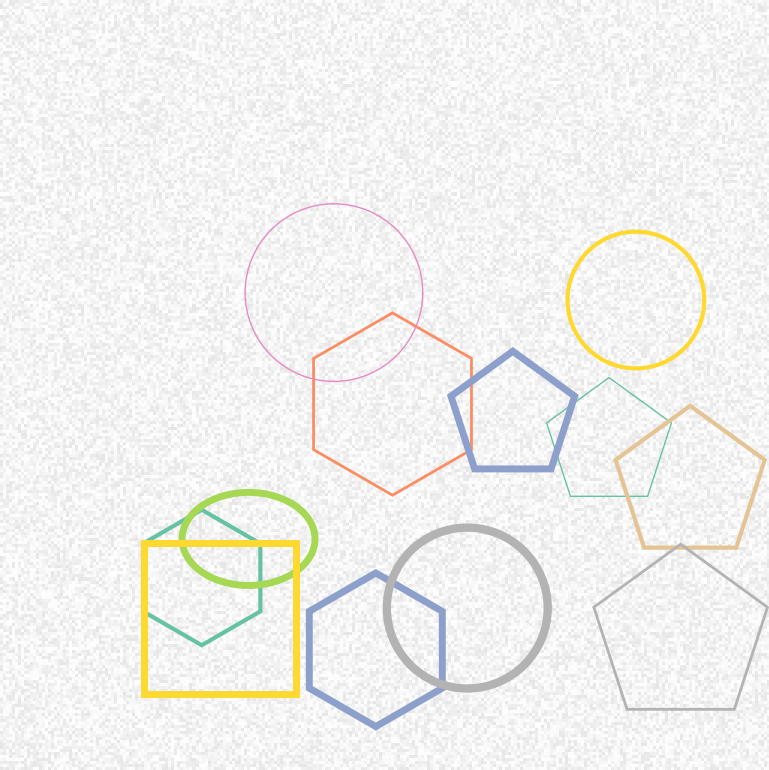[{"shape": "pentagon", "thickness": 0.5, "radius": 0.43, "center": [0.791, 0.424]}, {"shape": "hexagon", "thickness": 1.5, "radius": 0.44, "center": [0.262, 0.25]}, {"shape": "hexagon", "thickness": 1, "radius": 0.59, "center": [0.51, 0.475]}, {"shape": "pentagon", "thickness": 2.5, "radius": 0.42, "center": [0.666, 0.459]}, {"shape": "hexagon", "thickness": 2.5, "radius": 0.5, "center": [0.488, 0.156]}, {"shape": "circle", "thickness": 0.5, "radius": 0.58, "center": [0.434, 0.62]}, {"shape": "oval", "thickness": 2.5, "radius": 0.43, "center": [0.323, 0.3]}, {"shape": "circle", "thickness": 1.5, "radius": 0.44, "center": [0.826, 0.61]}, {"shape": "square", "thickness": 2.5, "radius": 0.49, "center": [0.286, 0.197]}, {"shape": "pentagon", "thickness": 1.5, "radius": 0.51, "center": [0.896, 0.371]}, {"shape": "pentagon", "thickness": 1, "radius": 0.59, "center": [0.884, 0.175]}, {"shape": "circle", "thickness": 3, "radius": 0.52, "center": [0.607, 0.21]}]